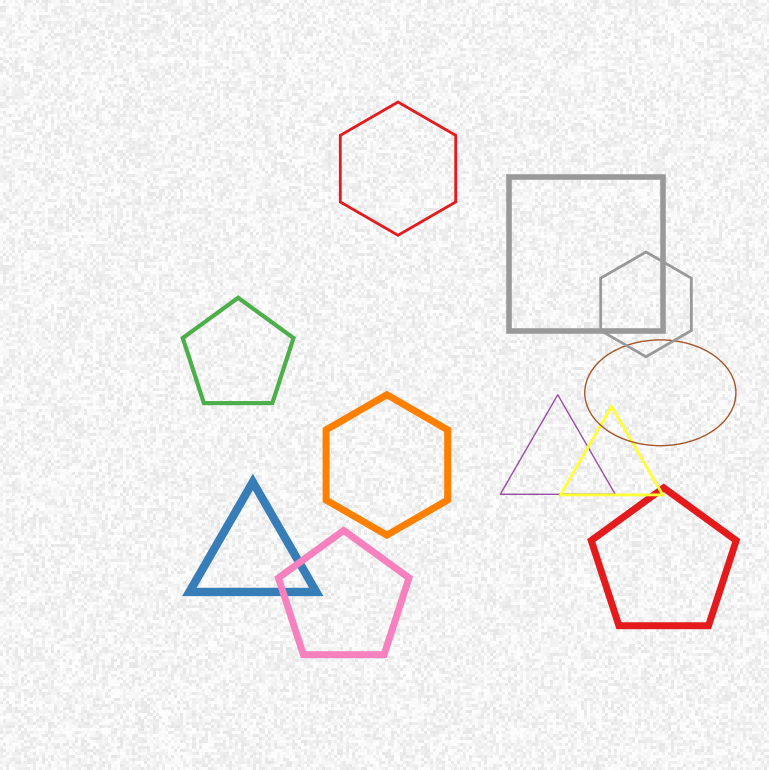[{"shape": "hexagon", "thickness": 1, "radius": 0.43, "center": [0.517, 0.781]}, {"shape": "pentagon", "thickness": 2.5, "radius": 0.49, "center": [0.862, 0.267]}, {"shape": "triangle", "thickness": 3, "radius": 0.48, "center": [0.328, 0.279]}, {"shape": "pentagon", "thickness": 1.5, "radius": 0.38, "center": [0.309, 0.538]}, {"shape": "triangle", "thickness": 0.5, "radius": 0.43, "center": [0.724, 0.401]}, {"shape": "hexagon", "thickness": 2.5, "radius": 0.46, "center": [0.502, 0.396]}, {"shape": "triangle", "thickness": 1, "radius": 0.38, "center": [0.794, 0.396]}, {"shape": "oval", "thickness": 0.5, "radius": 0.49, "center": [0.858, 0.49]}, {"shape": "pentagon", "thickness": 2.5, "radius": 0.45, "center": [0.446, 0.222]}, {"shape": "hexagon", "thickness": 1, "radius": 0.34, "center": [0.839, 0.605]}, {"shape": "square", "thickness": 2, "radius": 0.5, "center": [0.761, 0.67]}]